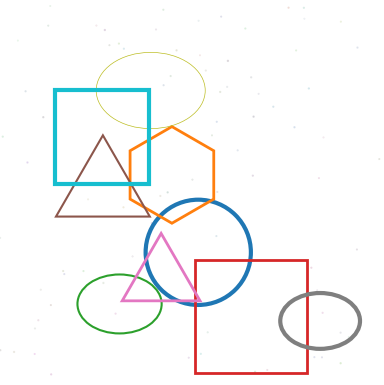[{"shape": "circle", "thickness": 3, "radius": 0.68, "center": [0.515, 0.345]}, {"shape": "hexagon", "thickness": 2, "radius": 0.63, "center": [0.447, 0.546]}, {"shape": "oval", "thickness": 1.5, "radius": 0.55, "center": [0.311, 0.211]}, {"shape": "square", "thickness": 2, "radius": 0.73, "center": [0.652, 0.178]}, {"shape": "triangle", "thickness": 1.5, "radius": 0.7, "center": [0.267, 0.508]}, {"shape": "triangle", "thickness": 2, "radius": 0.58, "center": [0.419, 0.277]}, {"shape": "oval", "thickness": 3, "radius": 0.52, "center": [0.832, 0.166]}, {"shape": "oval", "thickness": 0.5, "radius": 0.71, "center": [0.391, 0.765]}, {"shape": "square", "thickness": 3, "radius": 0.61, "center": [0.265, 0.643]}]